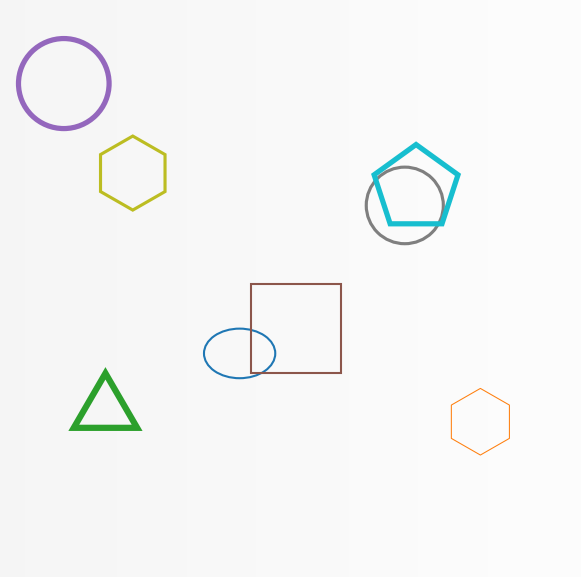[{"shape": "oval", "thickness": 1, "radius": 0.31, "center": [0.412, 0.387]}, {"shape": "hexagon", "thickness": 0.5, "radius": 0.29, "center": [0.826, 0.269]}, {"shape": "triangle", "thickness": 3, "radius": 0.31, "center": [0.181, 0.29]}, {"shape": "circle", "thickness": 2.5, "radius": 0.39, "center": [0.11, 0.854]}, {"shape": "square", "thickness": 1, "radius": 0.39, "center": [0.509, 0.43]}, {"shape": "circle", "thickness": 1.5, "radius": 0.33, "center": [0.696, 0.643]}, {"shape": "hexagon", "thickness": 1.5, "radius": 0.32, "center": [0.228, 0.699]}, {"shape": "pentagon", "thickness": 2.5, "radius": 0.38, "center": [0.716, 0.673]}]